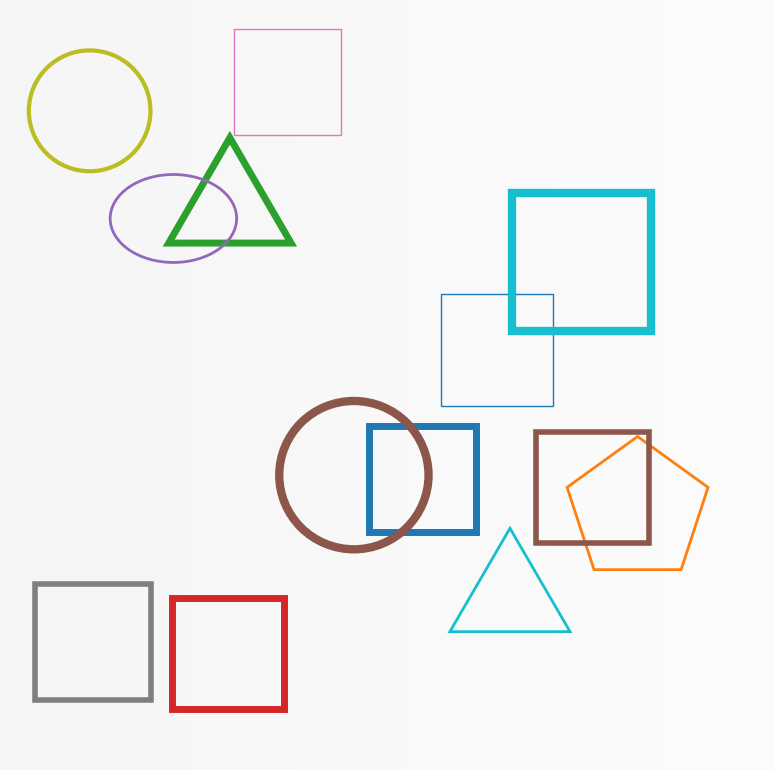[{"shape": "square", "thickness": 0.5, "radius": 0.36, "center": [0.642, 0.545]}, {"shape": "square", "thickness": 2.5, "radius": 0.34, "center": [0.545, 0.378]}, {"shape": "pentagon", "thickness": 1, "radius": 0.48, "center": [0.823, 0.338]}, {"shape": "triangle", "thickness": 2.5, "radius": 0.46, "center": [0.297, 0.73]}, {"shape": "square", "thickness": 2.5, "radius": 0.36, "center": [0.294, 0.151]}, {"shape": "oval", "thickness": 1, "radius": 0.41, "center": [0.224, 0.716]}, {"shape": "circle", "thickness": 3, "radius": 0.48, "center": [0.457, 0.383]}, {"shape": "square", "thickness": 2, "radius": 0.36, "center": [0.765, 0.367]}, {"shape": "square", "thickness": 0.5, "radius": 0.34, "center": [0.371, 0.893]}, {"shape": "square", "thickness": 2, "radius": 0.38, "center": [0.12, 0.166]}, {"shape": "circle", "thickness": 1.5, "radius": 0.39, "center": [0.116, 0.856]}, {"shape": "square", "thickness": 3, "radius": 0.45, "center": [0.751, 0.66]}, {"shape": "triangle", "thickness": 1, "radius": 0.45, "center": [0.658, 0.224]}]